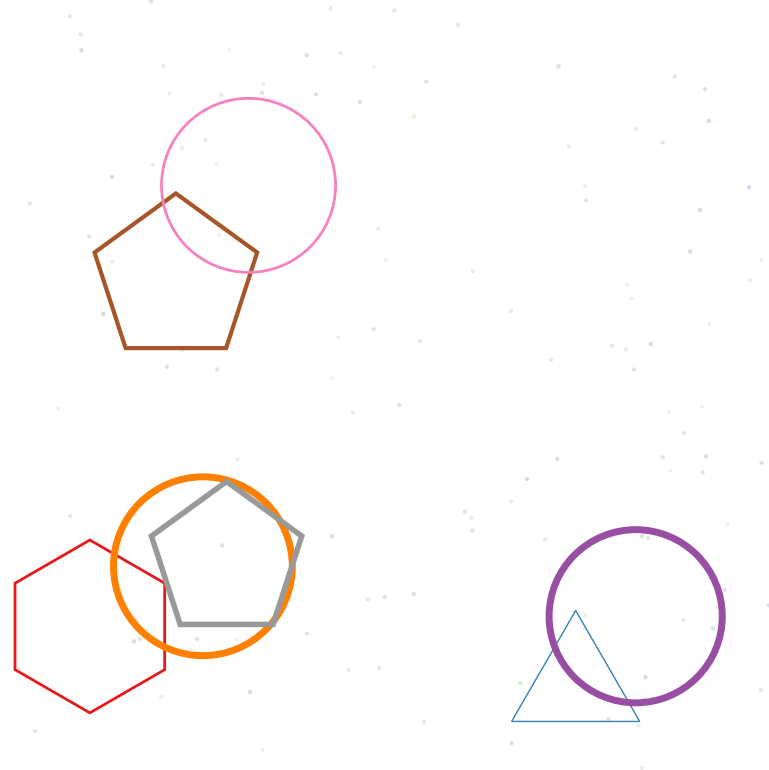[{"shape": "hexagon", "thickness": 1, "radius": 0.56, "center": [0.117, 0.186]}, {"shape": "triangle", "thickness": 0.5, "radius": 0.48, "center": [0.748, 0.111]}, {"shape": "circle", "thickness": 2.5, "radius": 0.56, "center": [0.826, 0.2]}, {"shape": "circle", "thickness": 2.5, "radius": 0.58, "center": [0.264, 0.265]}, {"shape": "pentagon", "thickness": 1.5, "radius": 0.56, "center": [0.228, 0.638]}, {"shape": "circle", "thickness": 1, "radius": 0.57, "center": [0.323, 0.759]}, {"shape": "pentagon", "thickness": 2, "radius": 0.51, "center": [0.294, 0.272]}]